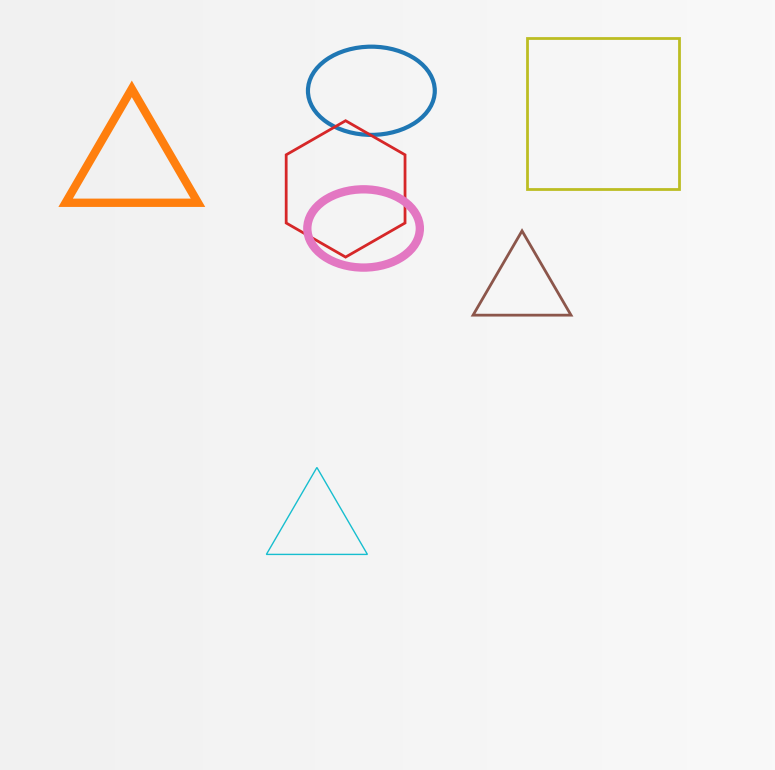[{"shape": "oval", "thickness": 1.5, "radius": 0.41, "center": [0.479, 0.882]}, {"shape": "triangle", "thickness": 3, "radius": 0.49, "center": [0.17, 0.786]}, {"shape": "hexagon", "thickness": 1, "radius": 0.44, "center": [0.446, 0.755]}, {"shape": "triangle", "thickness": 1, "radius": 0.36, "center": [0.674, 0.627]}, {"shape": "oval", "thickness": 3, "radius": 0.36, "center": [0.469, 0.703]}, {"shape": "square", "thickness": 1, "radius": 0.49, "center": [0.778, 0.853]}, {"shape": "triangle", "thickness": 0.5, "radius": 0.38, "center": [0.409, 0.318]}]